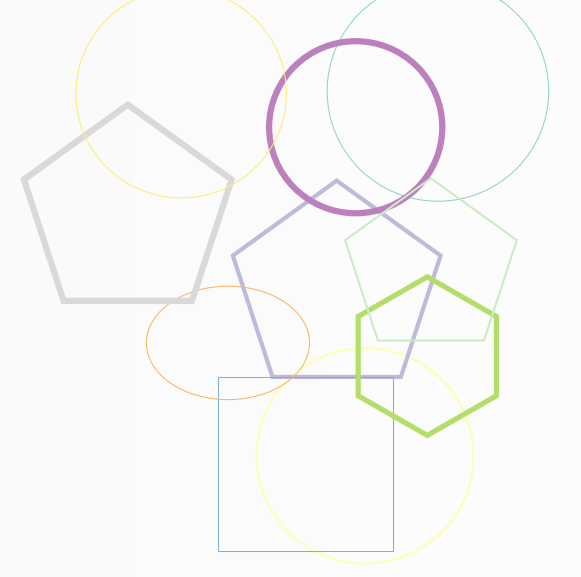[{"shape": "circle", "thickness": 0.5, "radius": 0.95, "center": [0.753, 0.841]}, {"shape": "circle", "thickness": 1, "radius": 0.93, "center": [0.628, 0.21]}, {"shape": "pentagon", "thickness": 2, "radius": 0.94, "center": [0.579, 0.498]}, {"shape": "square", "thickness": 0.5, "radius": 0.75, "center": [0.525, 0.196]}, {"shape": "oval", "thickness": 0.5, "radius": 0.7, "center": [0.392, 0.405]}, {"shape": "hexagon", "thickness": 2.5, "radius": 0.69, "center": [0.735, 0.382]}, {"shape": "pentagon", "thickness": 3, "radius": 0.94, "center": [0.22, 0.63]}, {"shape": "circle", "thickness": 3, "radius": 0.74, "center": [0.612, 0.779]}, {"shape": "pentagon", "thickness": 1, "radius": 0.78, "center": [0.741, 0.535]}, {"shape": "circle", "thickness": 0.5, "radius": 0.91, "center": [0.312, 0.837]}]